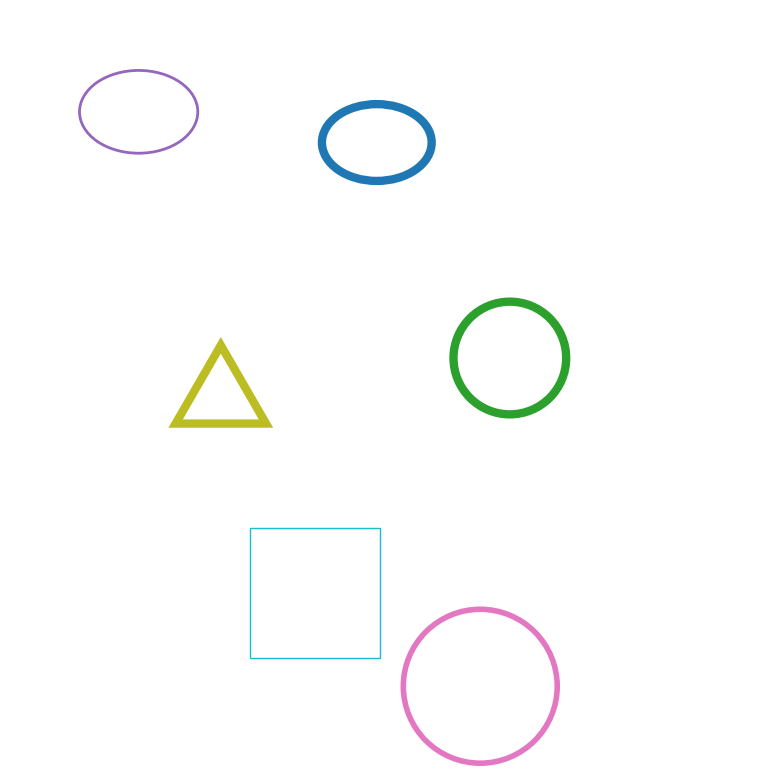[{"shape": "oval", "thickness": 3, "radius": 0.36, "center": [0.489, 0.815]}, {"shape": "circle", "thickness": 3, "radius": 0.37, "center": [0.662, 0.535]}, {"shape": "oval", "thickness": 1, "radius": 0.38, "center": [0.18, 0.855]}, {"shape": "circle", "thickness": 2, "radius": 0.5, "center": [0.624, 0.109]}, {"shape": "triangle", "thickness": 3, "radius": 0.34, "center": [0.287, 0.484]}, {"shape": "square", "thickness": 0.5, "radius": 0.42, "center": [0.409, 0.23]}]